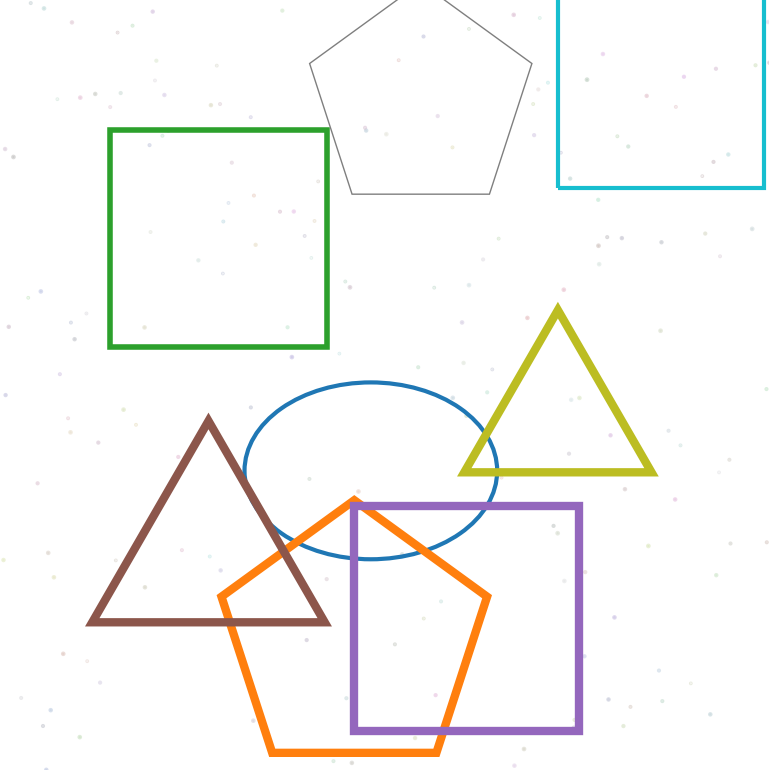[{"shape": "oval", "thickness": 1.5, "radius": 0.82, "center": [0.482, 0.389]}, {"shape": "pentagon", "thickness": 3, "radius": 0.91, "center": [0.46, 0.169]}, {"shape": "square", "thickness": 2, "radius": 0.7, "center": [0.284, 0.69]}, {"shape": "square", "thickness": 3, "radius": 0.73, "center": [0.605, 0.197]}, {"shape": "triangle", "thickness": 3, "radius": 0.87, "center": [0.271, 0.279]}, {"shape": "pentagon", "thickness": 0.5, "radius": 0.76, "center": [0.546, 0.871]}, {"shape": "triangle", "thickness": 3, "radius": 0.7, "center": [0.725, 0.457]}, {"shape": "square", "thickness": 1.5, "radius": 0.67, "center": [0.858, 0.89]}]